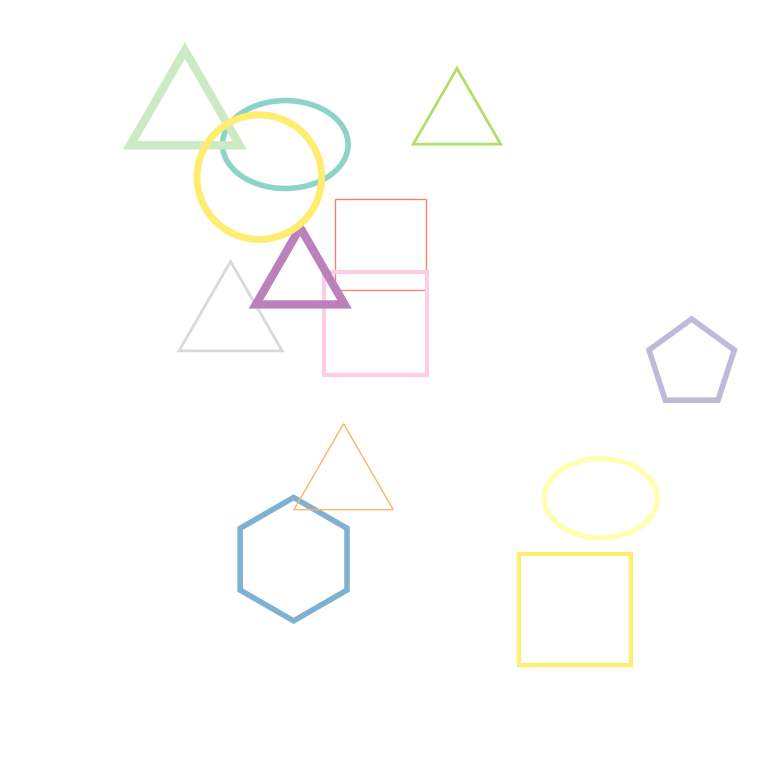[{"shape": "oval", "thickness": 2, "radius": 0.41, "center": [0.371, 0.812]}, {"shape": "oval", "thickness": 2, "radius": 0.37, "center": [0.78, 0.353]}, {"shape": "pentagon", "thickness": 2, "radius": 0.29, "center": [0.898, 0.527]}, {"shape": "square", "thickness": 0.5, "radius": 0.29, "center": [0.494, 0.682]}, {"shape": "hexagon", "thickness": 2, "radius": 0.4, "center": [0.381, 0.274]}, {"shape": "triangle", "thickness": 0.5, "radius": 0.37, "center": [0.446, 0.375]}, {"shape": "triangle", "thickness": 1, "radius": 0.33, "center": [0.593, 0.846]}, {"shape": "square", "thickness": 1.5, "radius": 0.33, "center": [0.488, 0.58]}, {"shape": "triangle", "thickness": 1, "radius": 0.39, "center": [0.299, 0.583]}, {"shape": "triangle", "thickness": 3, "radius": 0.33, "center": [0.39, 0.638]}, {"shape": "triangle", "thickness": 3, "radius": 0.41, "center": [0.24, 0.852]}, {"shape": "square", "thickness": 1.5, "radius": 0.36, "center": [0.747, 0.209]}, {"shape": "circle", "thickness": 2.5, "radius": 0.4, "center": [0.337, 0.77]}]